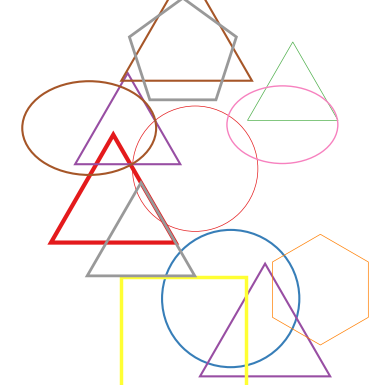[{"shape": "circle", "thickness": 0.5, "radius": 0.81, "center": [0.507, 0.562]}, {"shape": "triangle", "thickness": 3, "radius": 0.93, "center": [0.294, 0.463]}, {"shape": "circle", "thickness": 1.5, "radius": 0.89, "center": [0.599, 0.225]}, {"shape": "triangle", "thickness": 0.5, "radius": 0.68, "center": [0.76, 0.755]}, {"shape": "triangle", "thickness": 1.5, "radius": 0.98, "center": [0.689, 0.12]}, {"shape": "triangle", "thickness": 1.5, "radius": 0.79, "center": [0.332, 0.652]}, {"shape": "hexagon", "thickness": 0.5, "radius": 0.72, "center": [0.832, 0.248]}, {"shape": "square", "thickness": 2.5, "radius": 0.81, "center": [0.476, 0.117]}, {"shape": "oval", "thickness": 1.5, "radius": 0.87, "center": [0.232, 0.667]}, {"shape": "triangle", "thickness": 1.5, "radius": 0.98, "center": [0.485, 0.888]}, {"shape": "oval", "thickness": 1, "radius": 0.72, "center": [0.733, 0.676]}, {"shape": "pentagon", "thickness": 2, "radius": 0.73, "center": [0.475, 0.859]}, {"shape": "triangle", "thickness": 2, "radius": 0.81, "center": [0.366, 0.364]}]